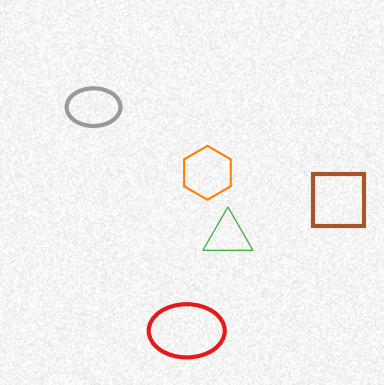[{"shape": "oval", "thickness": 3, "radius": 0.49, "center": [0.485, 0.141]}, {"shape": "triangle", "thickness": 1, "radius": 0.38, "center": [0.592, 0.387]}, {"shape": "hexagon", "thickness": 1.5, "radius": 0.35, "center": [0.539, 0.551]}, {"shape": "square", "thickness": 3, "radius": 0.34, "center": [0.879, 0.48]}, {"shape": "oval", "thickness": 3, "radius": 0.35, "center": [0.243, 0.722]}]